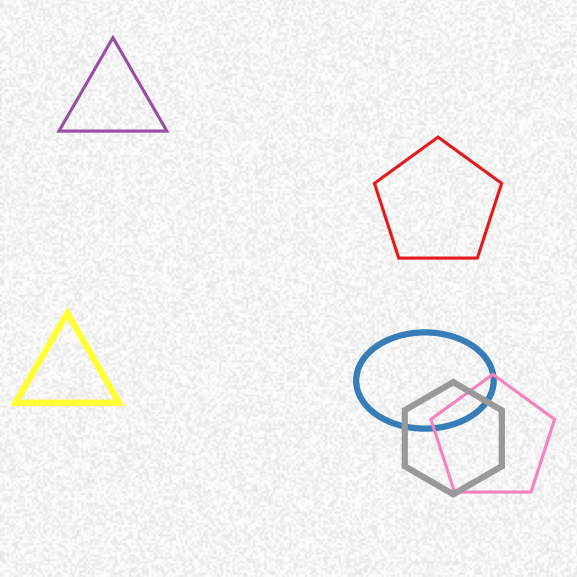[{"shape": "pentagon", "thickness": 1.5, "radius": 0.58, "center": [0.759, 0.646]}, {"shape": "oval", "thickness": 3, "radius": 0.6, "center": [0.736, 0.34]}, {"shape": "triangle", "thickness": 1.5, "radius": 0.54, "center": [0.196, 0.826]}, {"shape": "triangle", "thickness": 3, "radius": 0.52, "center": [0.117, 0.354]}, {"shape": "pentagon", "thickness": 1.5, "radius": 0.56, "center": [0.853, 0.238]}, {"shape": "hexagon", "thickness": 3, "radius": 0.49, "center": [0.785, 0.24]}]